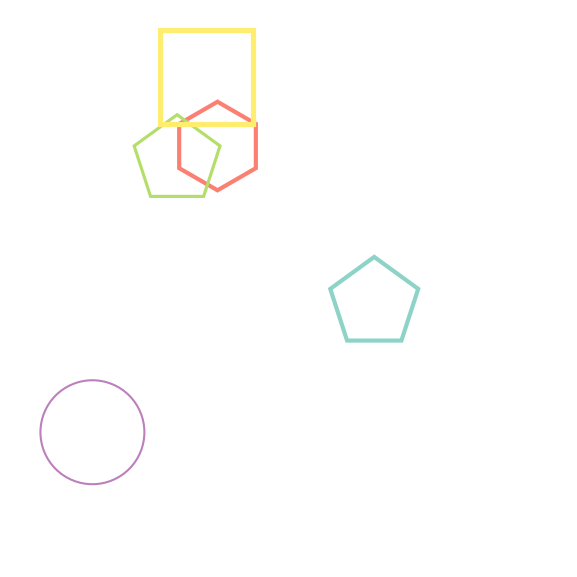[{"shape": "pentagon", "thickness": 2, "radius": 0.4, "center": [0.648, 0.474]}, {"shape": "hexagon", "thickness": 2, "radius": 0.38, "center": [0.377, 0.746]}, {"shape": "pentagon", "thickness": 1.5, "radius": 0.39, "center": [0.307, 0.722]}, {"shape": "circle", "thickness": 1, "radius": 0.45, "center": [0.16, 0.251]}, {"shape": "square", "thickness": 2.5, "radius": 0.4, "center": [0.357, 0.866]}]